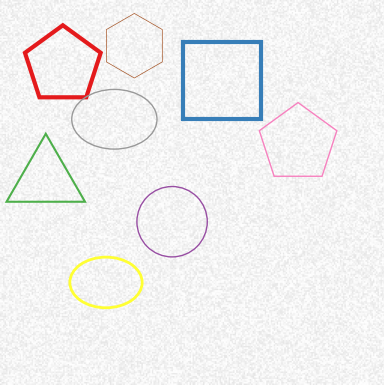[{"shape": "pentagon", "thickness": 3, "radius": 0.52, "center": [0.163, 0.831]}, {"shape": "square", "thickness": 3, "radius": 0.5, "center": [0.576, 0.792]}, {"shape": "triangle", "thickness": 1.5, "radius": 0.59, "center": [0.119, 0.535]}, {"shape": "circle", "thickness": 1, "radius": 0.46, "center": [0.447, 0.424]}, {"shape": "oval", "thickness": 2, "radius": 0.47, "center": [0.275, 0.266]}, {"shape": "hexagon", "thickness": 0.5, "radius": 0.42, "center": [0.349, 0.881]}, {"shape": "pentagon", "thickness": 1, "radius": 0.53, "center": [0.774, 0.628]}, {"shape": "oval", "thickness": 1, "radius": 0.55, "center": [0.297, 0.69]}]